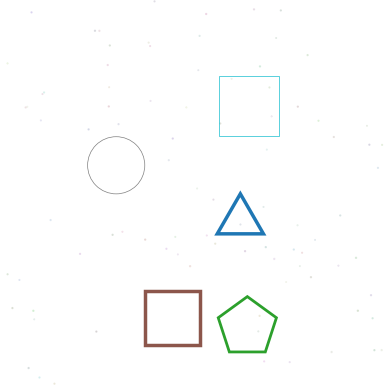[{"shape": "triangle", "thickness": 2.5, "radius": 0.35, "center": [0.624, 0.427]}, {"shape": "pentagon", "thickness": 2, "radius": 0.4, "center": [0.642, 0.15]}, {"shape": "square", "thickness": 2.5, "radius": 0.35, "center": [0.448, 0.174]}, {"shape": "circle", "thickness": 0.5, "radius": 0.37, "center": [0.302, 0.571]}, {"shape": "square", "thickness": 0.5, "radius": 0.39, "center": [0.647, 0.725]}]